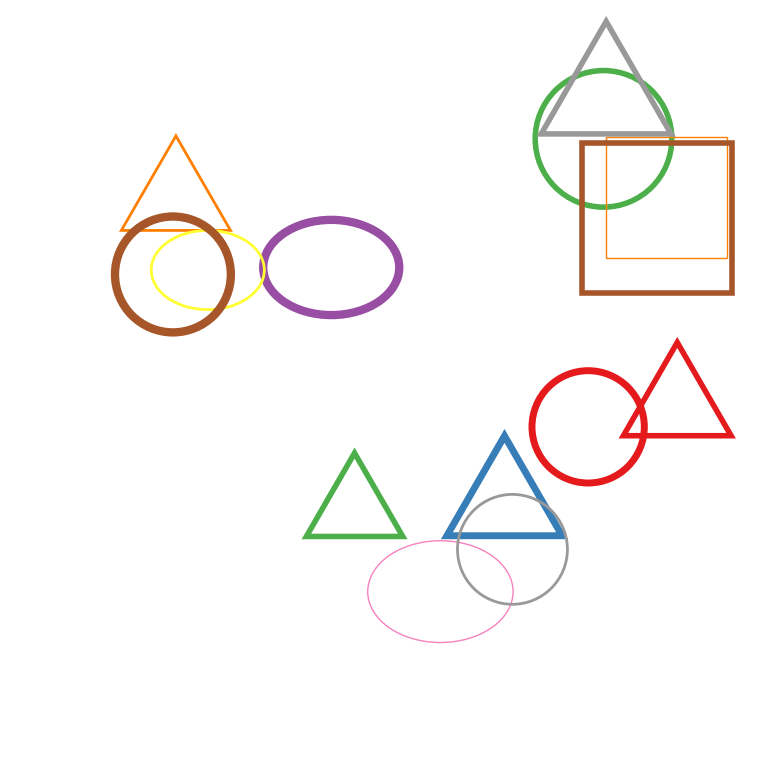[{"shape": "circle", "thickness": 2.5, "radius": 0.36, "center": [0.764, 0.446]}, {"shape": "triangle", "thickness": 2, "radius": 0.4, "center": [0.88, 0.475]}, {"shape": "triangle", "thickness": 2.5, "radius": 0.43, "center": [0.655, 0.347]}, {"shape": "triangle", "thickness": 2, "radius": 0.36, "center": [0.46, 0.339]}, {"shape": "circle", "thickness": 2, "radius": 0.44, "center": [0.784, 0.82]}, {"shape": "oval", "thickness": 3, "radius": 0.44, "center": [0.43, 0.653]}, {"shape": "triangle", "thickness": 1, "radius": 0.41, "center": [0.228, 0.742]}, {"shape": "square", "thickness": 0.5, "radius": 0.39, "center": [0.865, 0.743]}, {"shape": "oval", "thickness": 1, "radius": 0.37, "center": [0.27, 0.649]}, {"shape": "square", "thickness": 2, "radius": 0.49, "center": [0.853, 0.717]}, {"shape": "circle", "thickness": 3, "radius": 0.38, "center": [0.225, 0.644]}, {"shape": "oval", "thickness": 0.5, "radius": 0.47, "center": [0.572, 0.232]}, {"shape": "triangle", "thickness": 2, "radius": 0.49, "center": [0.787, 0.875]}, {"shape": "circle", "thickness": 1, "radius": 0.36, "center": [0.666, 0.287]}]